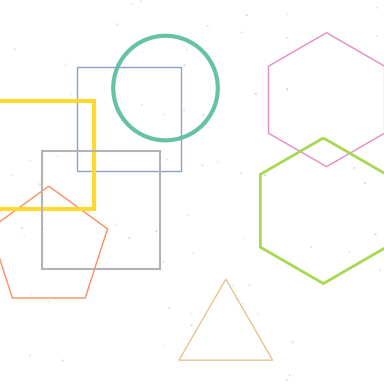[{"shape": "circle", "thickness": 3, "radius": 0.68, "center": [0.43, 0.771]}, {"shape": "pentagon", "thickness": 1, "radius": 0.8, "center": [0.127, 0.356]}, {"shape": "square", "thickness": 1, "radius": 0.68, "center": [0.335, 0.692]}, {"shape": "hexagon", "thickness": 1, "radius": 0.87, "center": [0.848, 0.741]}, {"shape": "hexagon", "thickness": 2, "radius": 0.95, "center": [0.84, 0.453]}, {"shape": "square", "thickness": 3, "radius": 0.7, "center": [0.104, 0.598]}, {"shape": "triangle", "thickness": 1, "radius": 0.7, "center": [0.587, 0.135]}, {"shape": "square", "thickness": 1.5, "radius": 0.76, "center": [0.262, 0.455]}]